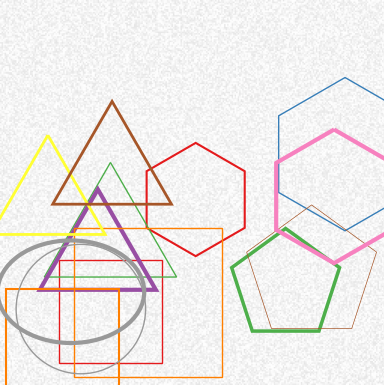[{"shape": "square", "thickness": 1, "radius": 0.67, "center": [0.286, 0.192]}, {"shape": "hexagon", "thickness": 1.5, "radius": 0.74, "center": [0.508, 0.482]}, {"shape": "hexagon", "thickness": 1, "radius": 1.0, "center": [0.896, 0.6]}, {"shape": "triangle", "thickness": 1, "radius": 0.99, "center": [0.287, 0.38]}, {"shape": "pentagon", "thickness": 2.5, "radius": 0.74, "center": [0.742, 0.259]}, {"shape": "triangle", "thickness": 3, "radius": 0.87, "center": [0.254, 0.334]}, {"shape": "square", "thickness": 1.5, "radius": 0.73, "center": [0.162, 0.104]}, {"shape": "square", "thickness": 1, "radius": 0.96, "center": [0.385, 0.214]}, {"shape": "triangle", "thickness": 2, "radius": 0.86, "center": [0.124, 0.477]}, {"shape": "pentagon", "thickness": 0.5, "radius": 0.89, "center": [0.809, 0.29]}, {"shape": "triangle", "thickness": 2, "radius": 0.89, "center": [0.291, 0.559]}, {"shape": "hexagon", "thickness": 3, "radius": 0.87, "center": [0.868, 0.49]}, {"shape": "circle", "thickness": 1, "radius": 0.84, "center": [0.21, 0.197]}, {"shape": "oval", "thickness": 3, "radius": 0.95, "center": [0.184, 0.242]}]